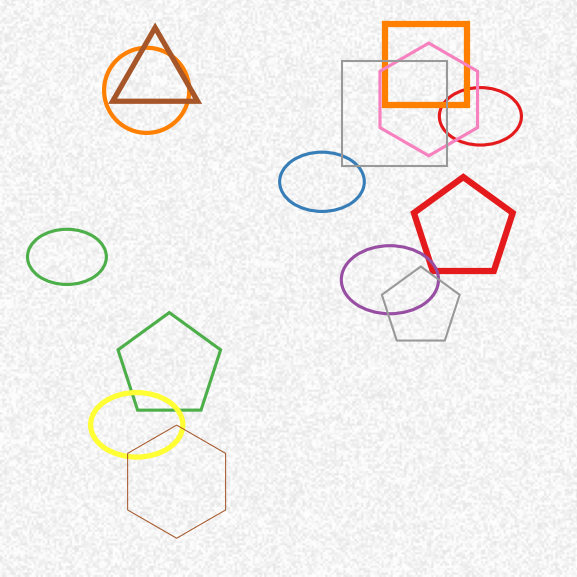[{"shape": "pentagon", "thickness": 3, "radius": 0.45, "center": [0.802, 0.603]}, {"shape": "oval", "thickness": 1.5, "radius": 0.36, "center": [0.832, 0.798]}, {"shape": "oval", "thickness": 1.5, "radius": 0.37, "center": [0.558, 0.684]}, {"shape": "oval", "thickness": 1.5, "radius": 0.34, "center": [0.116, 0.554]}, {"shape": "pentagon", "thickness": 1.5, "radius": 0.47, "center": [0.293, 0.364]}, {"shape": "oval", "thickness": 1.5, "radius": 0.42, "center": [0.675, 0.515]}, {"shape": "square", "thickness": 3, "radius": 0.35, "center": [0.738, 0.887]}, {"shape": "circle", "thickness": 2, "radius": 0.37, "center": [0.254, 0.843]}, {"shape": "oval", "thickness": 2.5, "radius": 0.4, "center": [0.237, 0.264]}, {"shape": "hexagon", "thickness": 0.5, "radius": 0.49, "center": [0.306, 0.165]}, {"shape": "triangle", "thickness": 2.5, "radius": 0.42, "center": [0.269, 0.866]}, {"shape": "hexagon", "thickness": 1.5, "radius": 0.49, "center": [0.742, 0.827]}, {"shape": "pentagon", "thickness": 1, "radius": 0.35, "center": [0.729, 0.467]}, {"shape": "square", "thickness": 1, "radius": 0.45, "center": [0.683, 0.803]}]